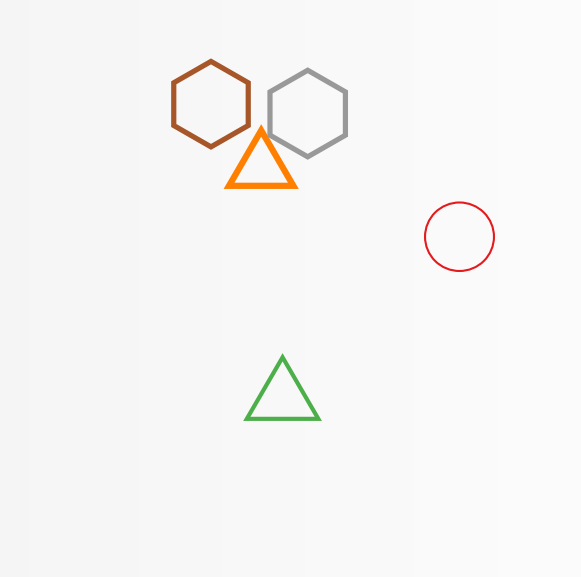[{"shape": "circle", "thickness": 1, "radius": 0.3, "center": [0.791, 0.589]}, {"shape": "triangle", "thickness": 2, "radius": 0.36, "center": [0.486, 0.309]}, {"shape": "triangle", "thickness": 3, "radius": 0.32, "center": [0.449, 0.709]}, {"shape": "hexagon", "thickness": 2.5, "radius": 0.37, "center": [0.363, 0.819]}, {"shape": "hexagon", "thickness": 2.5, "radius": 0.37, "center": [0.529, 0.803]}]